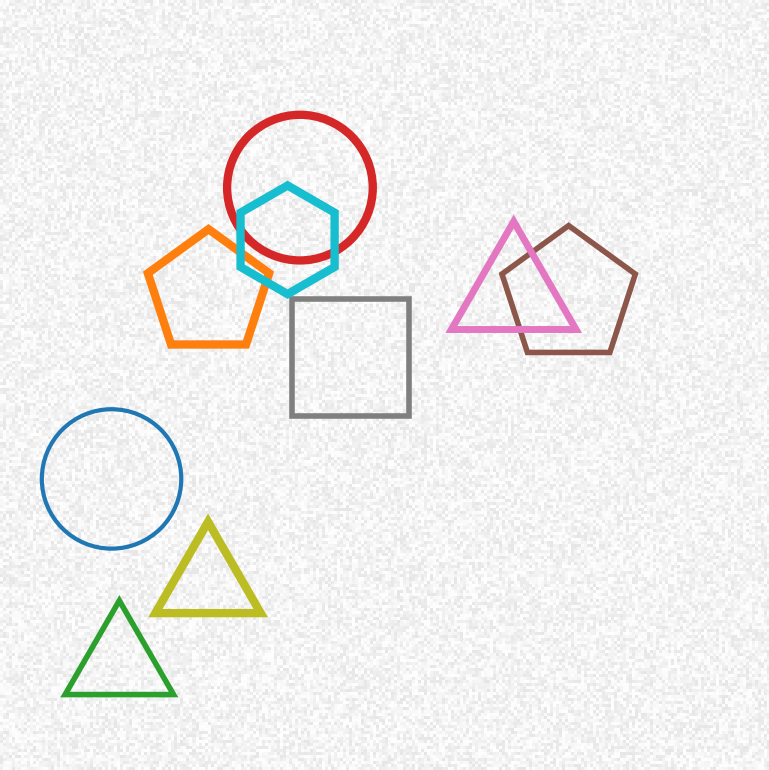[{"shape": "circle", "thickness": 1.5, "radius": 0.45, "center": [0.145, 0.378]}, {"shape": "pentagon", "thickness": 3, "radius": 0.41, "center": [0.271, 0.62]}, {"shape": "triangle", "thickness": 2, "radius": 0.41, "center": [0.155, 0.139]}, {"shape": "circle", "thickness": 3, "radius": 0.47, "center": [0.39, 0.756]}, {"shape": "pentagon", "thickness": 2, "radius": 0.46, "center": [0.738, 0.616]}, {"shape": "triangle", "thickness": 2.5, "radius": 0.47, "center": [0.667, 0.619]}, {"shape": "square", "thickness": 2, "radius": 0.38, "center": [0.455, 0.535]}, {"shape": "triangle", "thickness": 3, "radius": 0.4, "center": [0.27, 0.243]}, {"shape": "hexagon", "thickness": 3, "radius": 0.35, "center": [0.373, 0.689]}]